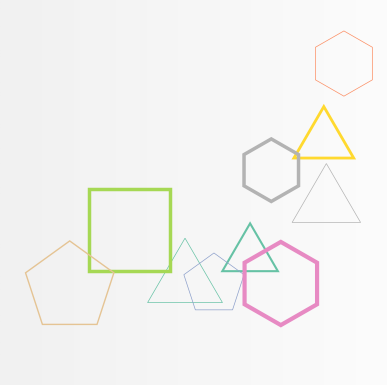[{"shape": "triangle", "thickness": 1.5, "radius": 0.41, "center": [0.645, 0.337]}, {"shape": "triangle", "thickness": 0.5, "radius": 0.56, "center": [0.477, 0.27]}, {"shape": "hexagon", "thickness": 0.5, "radius": 0.42, "center": [0.888, 0.835]}, {"shape": "pentagon", "thickness": 0.5, "radius": 0.41, "center": [0.552, 0.261]}, {"shape": "hexagon", "thickness": 3, "radius": 0.54, "center": [0.725, 0.264]}, {"shape": "square", "thickness": 2.5, "radius": 0.53, "center": [0.334, 0.403]}, {"shape": "triangle", "thickness": 2, "radius": 0.45, "center": [0.836, 0.634]}, {"shape": "pentagon", "thickness": 1, "radius": 0.6, "center": [0.18, 0.254]}, {"shape": "hexagon", "thickness": 2.5, "radius": 0.41, "center": [0.7, 0.558]}, {"shape": "triangle", "thickness": 0.5, "radius": 0.51, "center": [0.842, 0.473]}]